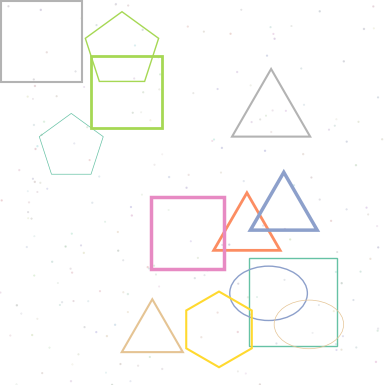[{"shape": "pentagon", "thickness": 0.5, "radius": 0.44, "center": [0.185, 0.618]}, {"shape": "square", "thickness": 1, "radius": 0.57, "center": [0.761, 0.215]}, {"shape": "triangle", "thickness": 2, "radius": 0.5, "center": [0.641, 0.4]}, {"shape": "oval", "thickness": 1, "radius": 0.5, "center": [0.698, 0.238]}, {"shape": "triangle", "thickness": 2.5, "radius": 0.5, "center": [0.737, 0.452]}, {"shape": "square", "thickness": 2.5, "radius": 0.47, "center": [0.487, 0.395]}, {"shape": "pentagon", "thickness": 1, "radius": 0.5, "center": [0.317, 0.869]}, {"shape": "square", "thickness": 2, "radius": 0.46, "center": [0.328, 0.761]}, {"shape": "hexagon", "thickness": 1.5, "radius": 0.49, "center": [0.569, 0.144]}, {"shape": "triangle", "thickness": 1.5, "radius": 0.46, "center": [0.396, 0.131]}, {"shape": "oval", "thickness": 0.5, "radius": 0.45, "center": [0.802, 0.157]}, {"shape": "square", "thickness": 1.5, "radius": 0.53, "center": [0.108, 0.892]}, {"shape": "triangle", "thickness": 1.5, "radius": 0.59, "center": [0.704, 0.704]}]